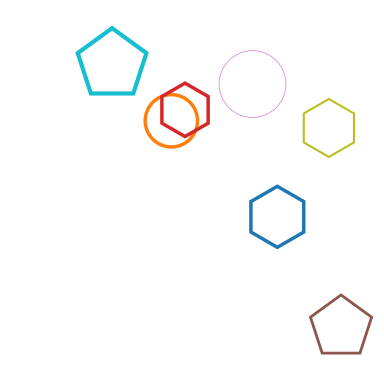[{"shape": "hexagon", "thickness": 2.5, "radius": 0.4, "center": [0.72, 0.437]}, {"shape": "circle", "thickness": 2.5, "radius": 0.34, "center": [0.445, 0.686]}, {"shape": "hexagon", "thickness": 2.5, "radius": 0.35, "center": [0.481, 0.715]}, {"shape": "pentagon", "thickness": 2, "radius": 0.42, "center": [0.886, 0.15]}, {"shape": "circle", "thickness": 0.5, "radius": 0.43, "center": [0.656, 0.782]}, {"shape": "hexagon", "thickness": 1.5, "radius": 0.38, "center": [0.854, 0.668]}, {"shape": "pentagon", "thickness": 3, "radius": 0.47, "center": [0.291, 0.833]}]